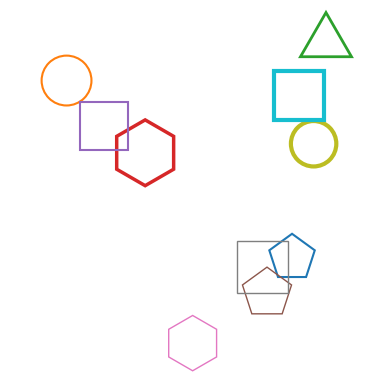[{"shape": "pentagon", "thickness": 1.5, "radius": 0.31, "center": [0.759, 0.331]}, {"shape": "circle", "thickness": 1.5, "radius": 0.32, "center": [0.173, 0.791]}, {"shape": "triangle", "thickness": 2, "radius": 0.38, "center": [0.847, 0.891]}, {"shape": "hexagon", "thickness": 2.5, "radius": 0.43, "center": [0.377, 0.603]}, {"shape": "square", "thickness": 1.5, "radius": 0.31, "center": [0.271, 0.672]}, {"shape": "pentagon", "thickness": 1, "radius": 0.34, "center": [0.694, 0.239]}, {"shape": "hexagon", "thickness": 1, "radius": 0.36, "center": [0.5, 0.109]}, {"shape": "square", "thickness": 1, "radius": 0.33, "center": [0.682, 0.307]}, {"shape": "circle", "thickness": 3, "radius": 0.29, "center": [0.815, 0.627]}, {"shape": "square", "thickness": 3, "radius": 0.32, "center": [0.777, 0.752]}]